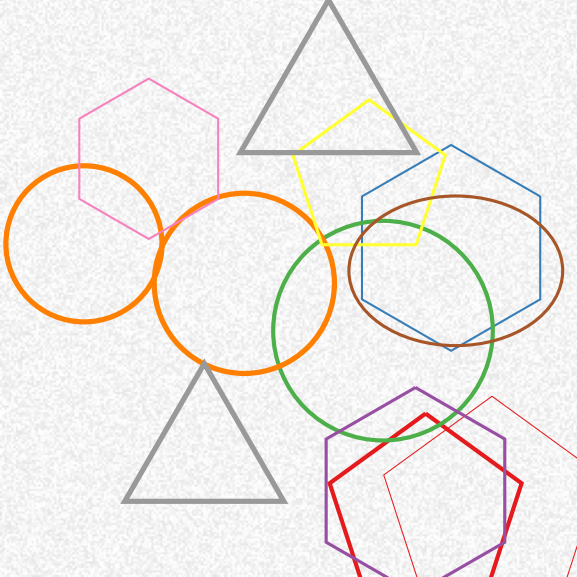[{"shape": "pentagon", "thickness": 0.5, "radius": 0.99, "center": [0.852, 0.116]}, {"shape": "pentagon", "thickness": 2, "radius": 0.87, "center": [0.737, 0.108]}, {"shape": "hexagon", "thickness": 1, "radius": 0.89, "center": [0.781, 0.57]}, {"shape": "circle", "thickness": 2, "radius": 0.95, "center": [0.663, 0.427]}, {"shape": "hexagon", "thickness": 1.5, "radius": 0.89, "center": [0.719, 0.15]}, {"shape": "circle", "thickness": 2.5, "radius": 0.68, "center": [0.145, 0.577]}, {"shape": "circle", "thickness": 2.5, "radius": 0.78, "center": [0.423, 0.508]}, {"shape": "pentagon", "thickness": 1.5, "radius": 0.69, "center": [0.639, 0.688]}, {"shape": "oval", "thickness": 1.5, "radius": 0.93, "center": [0.789, 0.53]}, {"shape": "hexagon", "thickness": 1, "radius": 0.69, "center": [0.258, 0.724]}, {"shape": "triangle", "thickness": 2.5, "radius": 0.8, "center": [0.354, 0.211]}, {"shape": "triangle", "thickness": 2.5, "radius": 0.88, "center": [0.569, 0.823]}]